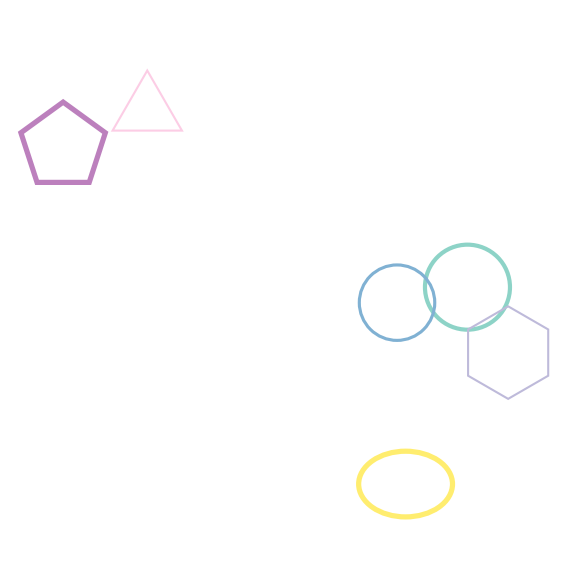[{"shape": "circle", "thickness": 2, "radius": 0.37, "center": [0.809, 0.502]}, {"shape": "hexagon", "thickness": 1, "radius": 0.4, "center": [0.88, 0.389]}, {"shape": "circle", "thickness": 1.5, "radius": 0.33, "center": [0.687, 0.475]}, {"shape": "triangle", "thickness": 1, "radius": 0.35, "center": [0.255, 0.808]}, {"shape": "pentagon", "thickness": 2.5, "radius": 0.38, "center": [0.109, 0.745]}, {"shape": "oval", "thickness": 2.5, "radius": 0.41, "center": [0.702, 0.161]}]